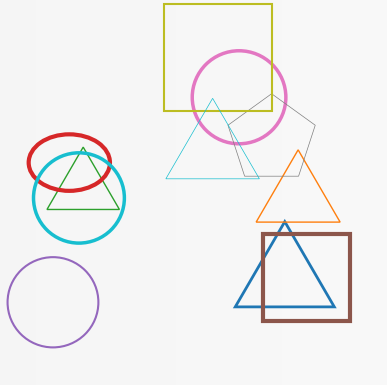[{"shape": "triangle", "thickness": 2, "radius": 0.74, "center": [0.735, 0.277]}, {"shape": "triangle", "thickness": 1, "radius": 0.63, "center": [0.769, 0.486]}, {"shape": "triangle", "thickness": 1, "radius": 0.54, "center": [0.215, 0.51]}, {"shape": "oval", "thickness": 3, "radius": 0.52, "center": [0.179, 0.578]}, {"shape": "circle", "thickness": 1.5, "radius": 0.59, "center": [0.137, 0.215]}, {"shape": "square", "thickness": 3, "radius": 0.57, "center": [0.791, 0.278]}, {"shape": "circle", "thickness": 2.5, "radius": 0.6, "center": [0.617, 0.747]}, {"shape": "pentagon", "thickness": 0.5, "radius": 0.59, "center": [0.701, 0.638]}, {"shape": "square", "thickness": 1.5, "radius": 0.7, "center": [0.563, 0.851]}, {"shape": "triangle", "thickness": 0.5, "radius": 0.7, "center": [0.549, 0.605]}, {"shape": "circle", "thickness": 2.5, "radius": 0.59, "center": [0.204, 0.486]}]